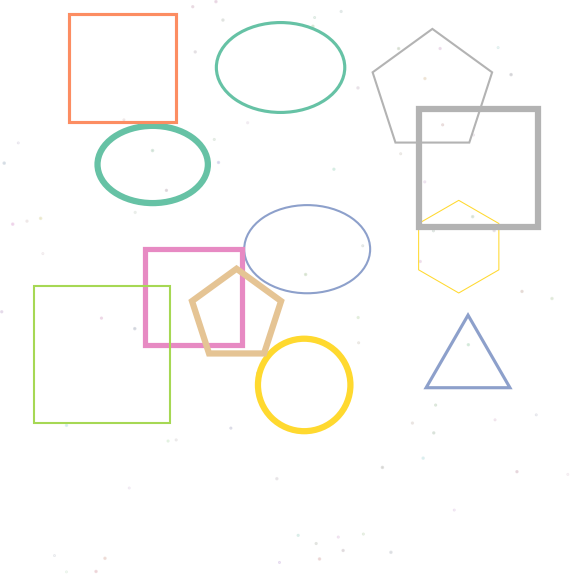[{"shape": "oval", "thickness": 3, "radius": 0.48, "center": [0.264, 0.714]}, {"shape": "oval", "thickness": 1.5, "radius": 0.56, "center": [0.486, 0.882]}, {"shape": "square", "thickness": 1.5, "radius": 0.47, "center": [0.212, 0.881]}, {"shape": "triangle", "thickness": 1.5, "radius": 0.42, "center": [0.81, 0.37]}, {"shape": "oval", "thickness": 1, "radius": 0.55, "center": [0.532, 0.568]}, {"shape": "square", "thickness": 2.5, "radius": 0.42, "center": [0.335, 0.485]}, {"shape": "square", "thickness": 1, "radius": 0.59, "center": [0.177, 0.385]}, {"shape": "hexagon", "thickness": 0.5, "radius": 0.4, "center": [0.794, 0.572]}, {"shape": "circle", "thickness": 3, "radius": 0.4, "center": [0.527, 0.333]}, {"shape": "pentagon", "thickness": 3, "radius": 0.41, "center": [0.41, 0.453]}, {"shape": "square", "thickness": 3, "radius": 0.51, "center": [0.829, 0.708]}, {"shape": "pentagon", "thickness": 1, "radius": 0.54, "center": [0.749, 0.84]}]